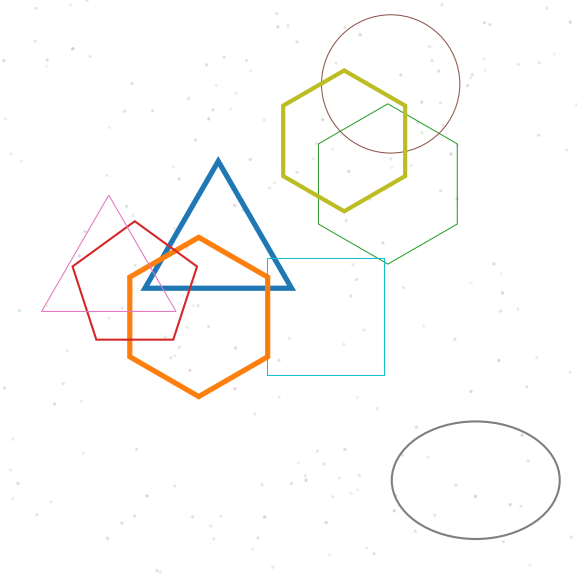[{"shape": "triangle", "thickness": 2.5, "radius": 0.73, "center": [0.378, 0.573]}, {"shape": "hexagon", "thickness": 2.5, "radius": 0.69, "center": [0.344, 0.45]}, {"shape": "hexagon", "thickness": 0.5, "radius": 0.69, "center": [0.672, 0.681]}, {"shape": "pentagon", "thickness": 1, "radius": 0.57, "center": [0.233, 0.503]}, {"shape": "circle", "thickness": 0.5, "radius": 0.6, "center": [0.676, 0.854]}, {"shape": "triangle", "thickness": 0.5, "radius": 0.67, "center": [0.188, 0.527]}, {"shape": "oval", "thickness": 1, "radius": 0.73, "center": [0.824, 0.168]}, {"shape": "hexagon", "thickness": 2, "radius": 0.61, "center": [0.596, 0.755]}, {"shape": "square", "thickness": 0.5, "radius": 0.51, "center": [0.564, 0.451]}]